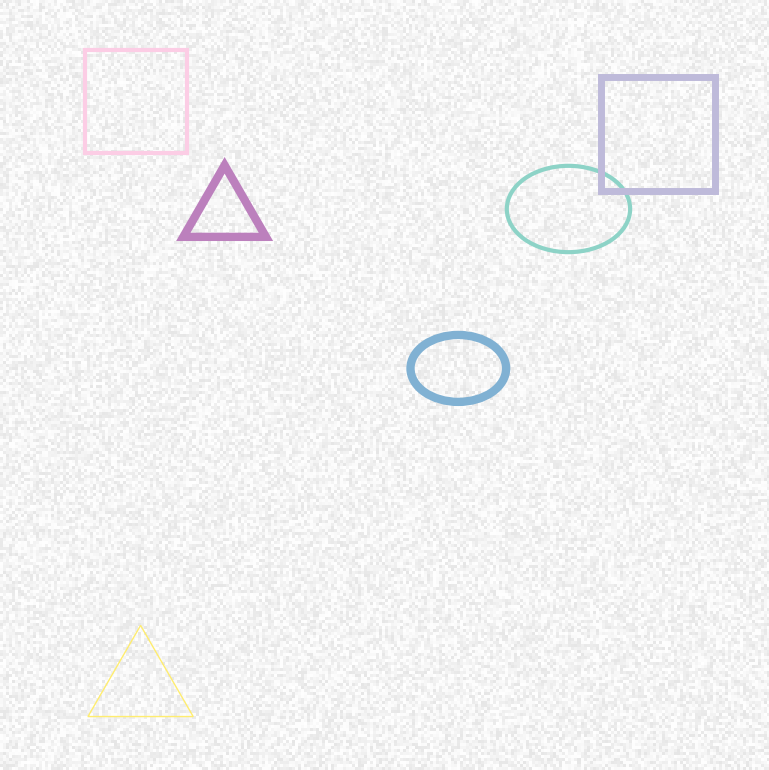[{"shape": "oval", "thickness": 1.5, "radius": 0.4, "center": [0.738, 0.729]}, {"shape": "square", "thickness": 2.5, "radius": 0.37, "center": [0.854, 0.826]}, {"shape": "oval", "thickness": 3, "radius": 0.31, "center": [0.595, 0.522]}, {"shape": "square", "thickness": 1.5, "radius": 0.33, "center": [0.177, 0.868]}, {"shape": "triangle", "thickness": 3, "radius": 0.31, "center": [0.292, 0.723]}, {"shape": "triangle", "thickness": 0.5, "radius": 0.39, "center": [0.183, 0.109]}]